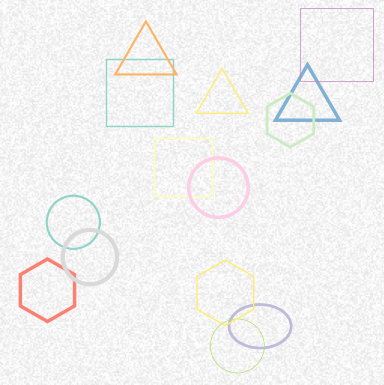[{"shape": "circle", "thickness": 1.5, "radius": 0.34, "center": [0.19, 0.423]}, {"shape": "square", "thickness": 1, "radius": 0.43, "center": [0.364, 0.76]}, {"shape": "square", "thickness": 1, "radius": 0.38, "center": [0.475, 0.566]}, {"shape": "oval", "thickness": 2, "radius": 0.4, "center": [0.676, 0.153]}, {"shape": "hexagon", "thickness": 2.5, "radius": 0.41, "center": [0.123, 0.246]}, {"shape": "triangle", "thickness": 2.5, "radius": 0.48, "center": [0.799, 0.736]}, {"shape": "triangle", "thickness": 1.5, "radius": 0.46, "center": [0.379, 0.853]}, {"shape": "circle", "thickness": 0.5, "radius": 0.35, "center": [0.617, 0.101]}, {"shape": "circle", "thickness": 2.5, "radius": 0.39, "center": [0.567, 0.513]}, {"shape": "circle", "thickness": 3, "radius": 0.35, "center": [0.234, 0.332]}, {"shape": "square", "thickness": 0.5, "radius": 0.47, "center": [0.874, 0.884]}, {"shape": "hexagon", "thickness": 2, "radius": 0.35, "center": [0.754, 0.688]}, {"shape": "hexagon", "thickness": 1, "radius": 0.43, "center": [0.585, 0.239]}, {"shape": "triangle", "thickness": 1, "radius": 0.39, "center": [0.577, 0.744]}]